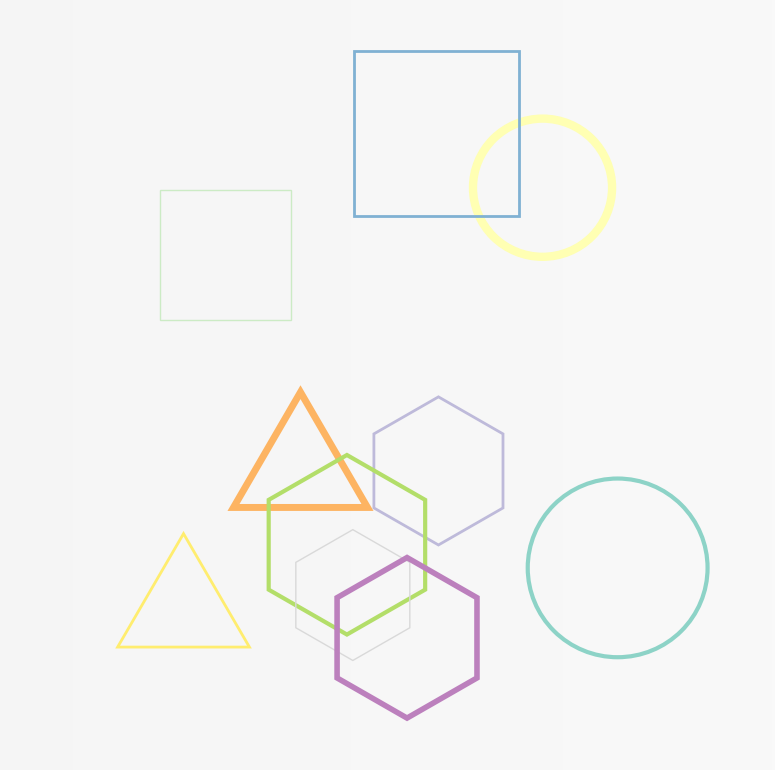[{"shape": "circle", "thickness": 1.5, "radius": 0.58, "center": [0.797, 0.262]}, {"shape": "circle", "thickness": 3, "radius": 0.45, "center": [0.7, 0.756]}, {"shape": "hexagon", "thickness": 1, "radius": 0.48, "center": [0.566, 0.388]}, {"shape": "square", "thickness": 1, "radius": 0.53, "center": [0.563, 0.827]}, {"shape": "triangle", "thickness": 2.5, "radius": 0.5, "center": [0.388, 0.391]}, {"shape": "hexagon", "thickness": 1.5, "radius": 0.58, "center": [0.448, 0.293]}, {"shape": "hexagon", "thickness": 0.5, "radius": 0.42, "center": [0.455, 0.227]}, {"shape": "hexagon", "thickness": 2, "radius": 0.52, "center": [0.525, 0.172]}, {"shape": "square", "thickness": 0.5, "radius": 0.42, "center": [0.291, 0.668]}, {"shape": "triangle", "thickness": 1, "radius": 0.49, "center": [0.237, 0.209]}]